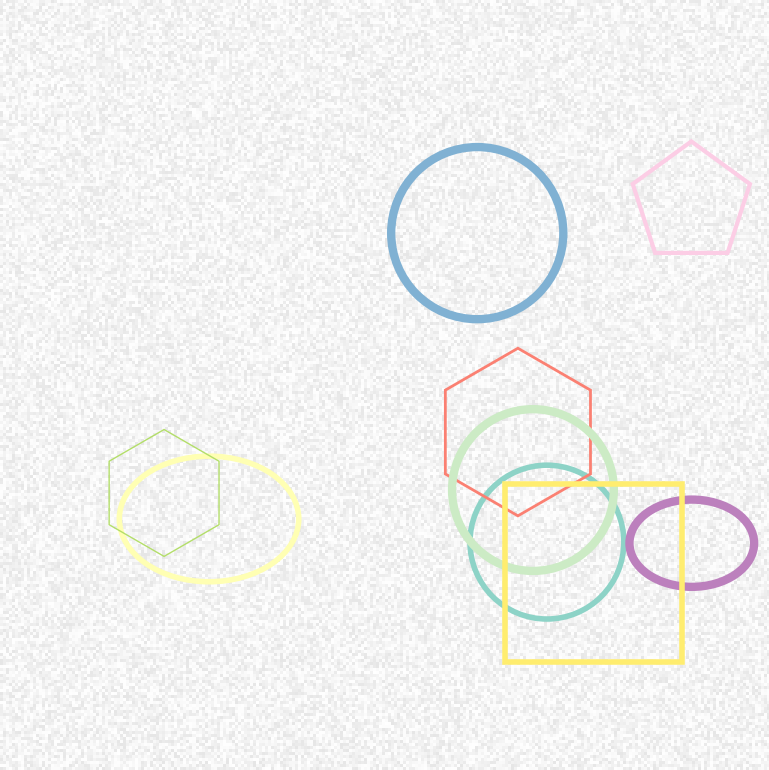[{"shape": "circle", "thickness": 2, "radius": 0.5, "center": [0.71, 0.296]}, {"shape": "oval", "thickness": 2, "radius": 0.58, "center": [0.271, 0.326]}, {"shape": "hexagon", "thickness": 1, "radius": 0.54, "center": [0.673, 0.439]}, {"shape": "circle", "thickness": 3, "radius": 0.56, "center": [0.62, 0.697]}, {"shape": "hexagon", "thickness": 0.5, "radius": 0.41, "center": [0.213, 0.36]}, {"shape": "pentagon", "thickness": 1.5, "radius": 0.4, "center": [0.898, 0.736]}, {"shape": "oval", "thickness": 3, "radius": 0.4, "center": [0.898, 0.295]}, {"shape": "circle", "thickness": 3, "radius": 0.53, "center": [0.692, 0.364]}, {"shape": "square", "thickness": 2, "radius": 0.58, "center": [0.771, 0.256]}]